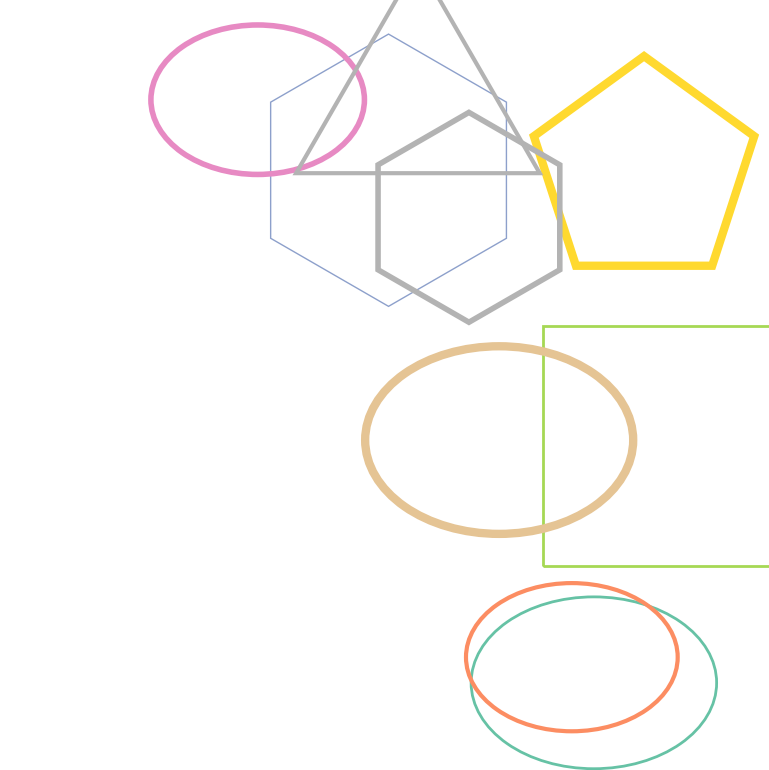[{"shape": "oval", "thickness": 1, "radius": 0.8, "center": [0.771, 0.113]}, {"shape": "oval", "thickness": 1.5, "radius": 0.69, "center": [0.743, 0.147]}, {"shape": "hexagon", "thickness": 0.5, "radius": 0.88, "center": [0.505, 0.779]}, {"shape": "oval", "thickness": 2, "radius": 0.69, "center": [0.335, 0.871]}, {"shape": "square", "thickness": 1, "radius": 0.78, "center": [0.86, 0.421]}, {"shape": "pentagon", "thickness": 3, "radius": 0.75, "center": [0.836, 0.777]}, {"shape": "oval", "thickness": 3, "radius": 0.87, "center": [0.648, 0.428]}, {"shape": "hexagon", "thickness": 2, "radius": 0.68, "center": [0.609, 0.718]}, {"shape": "triangle", "thickness": 1.5, "radius": 0.91, "center": [0.543, 0.866]}]